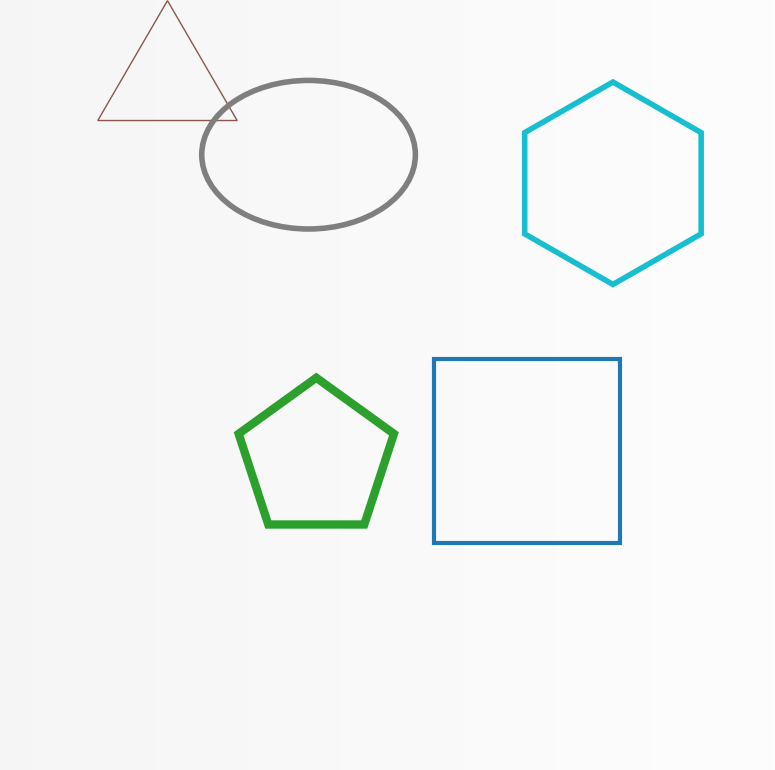[{"shape": "square", "thickness": 1.5, "radius": 0.6, "center": [0.68, 0.414]}, {"shape": "pentagon", "thickness": 3, "radius": 0.53, "center": [0.408, 0.404]}, {"shape": "triangle", "thickness": 0.5, "radius": 0.52, "center": [0.216, 0.895]}, {"shape": "oval", "thickness": 2, "radius": 0.69, "center": [0.398, 0.799]}, {"shape": "hexagon", "thickness": 2, "radius": 0.66, "center": [0.791, 0.762]}]